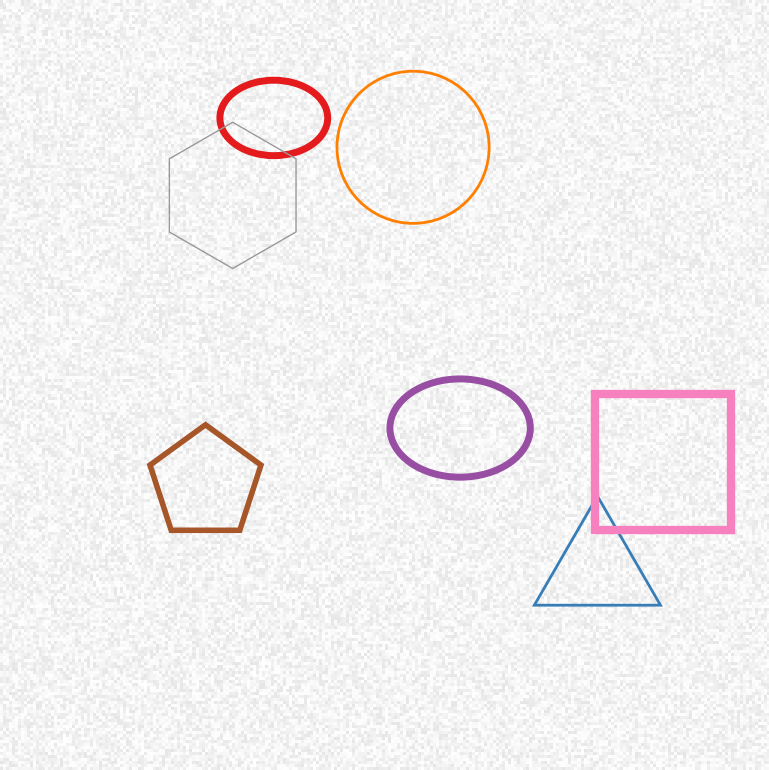[{"shape": "oval", "thickness": 2.5, "radius": 0.35, "center": [0.356, 0.847]}, {"shape": "triangle", "thickness": 1, "radius": 0.47, "center": [0.776, 0.261]}, {"shape": "oval", "thickness": 2.5, "radius": 0.46, "center": [0.598, 0.444]}, {"shape": "circle", "thickness": 1, "radius": 0.49, "center": [0.536, 0.809]}, {"shape": "pentagon", "thickness": 2, "radius": 0.38, "center": [0.267, 0.373]}, {"shape": "square", "thickness": 3, "radius": 0.44, "center": [0.861, 0.4]}, {"shape": "hexagon", "thickness": 0.5, "radius": 0.47, "center": [0.302, 0.746]}]